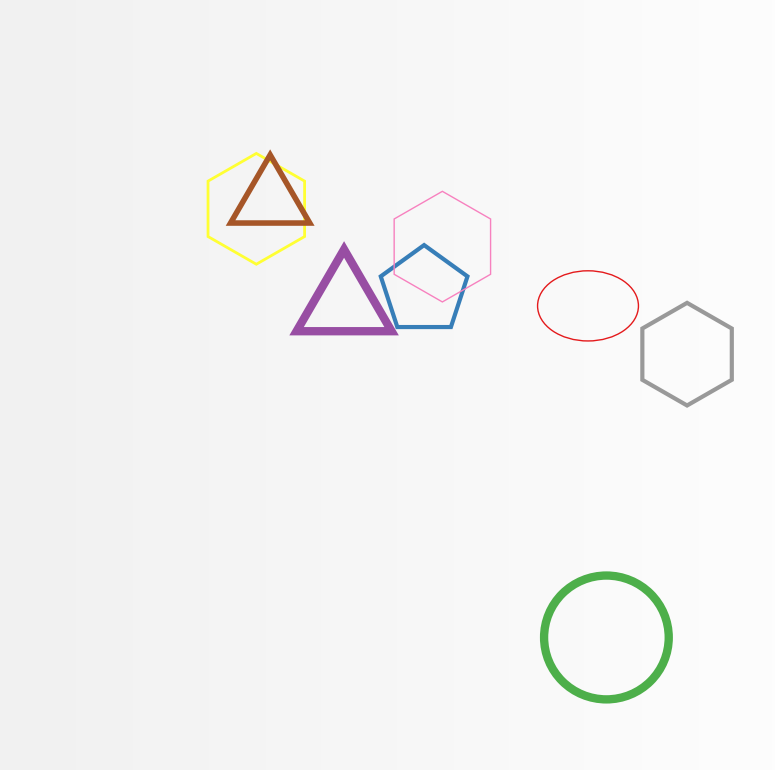[{"shape": "oval", "thickness": 0.5, "radius": 0.33, "center": [0.759, 0.603]}, {"shape": "pentagon", "thickness": 1.5, "radius": 0.29, "center": [0.547, 0.623]}, {"shape": "circle", "thickness": 3, "radius": 0.4, "center": [0.782, 0.172]}, {"shape": "triangle", "thickness": 3, "radius": 0.35, "center": [0.444, 0.605]}, {"shape": "hexagon", "thickness": 1, "radius": 0.36, "center": [0.331, 0.729]}, {"shape": "triangle", "thickness": 2, "radius": 0.3, "center": [0.349, 0.74]}, {"shape": "hexagon", "thickness": 0.5, "radius": 0.36, "center": [0.571, 0.68]}, {"shape": "hexagon", "thickness": 1.5, "radius": 0.33, "center": [0.887, 0.54]}]